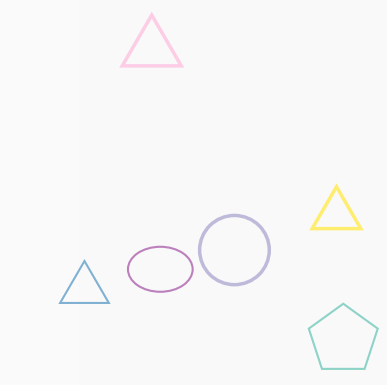[{"shape": "pentagon", "thickness": 1.5, "radius": 0.47, "center": [0.886, 0.118]}, {"shape": "circle", "thickness": 2.5, "radius": 0.45, "center": [0.605, 0.35]}, {"shape": "triangle", "thickness": 1.5, "radius": 0.36, "center": [0.218, 0.249]}, {"shape": "triangle", "thickness": 2.5, "radius": 0.44, "center": [0.392, 0.873]}, {"shape": "oval", "thickness": 1.5, "radius": 0.42, "center": [0.414, 0.301]}, {"shape": "triangle", "thickness": 2.5, "radius": 0.36, "center": [0.868, 0.442]}]